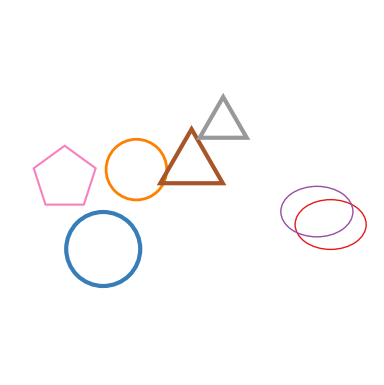[{"shape": "oval", "thickness": 1, "radius": 0.46, "center": [0.859, 0.417]}, {"shape": "circle", "thickness": 3, "radius": 0.48, "center": [0.268, 0.353]}, {"shape": "oval", "thickness": 1, "radius": 0.47, "center": [0.823, 0.45]}, {"shape": "circle", "thickness": 2, "radius": 0.39, "center": [0.354, 0.559]}, {"shape": "triangle", "thickness": 3, "radius": 0.47, "center": [0.498, 0.571]}, {"shape": "pentagon", "thickness": 1.5, "radius": 0.42, "center": [0.168, 0.537]}, {"shape": "triangle", "thickness": 3, "radius": 0.35, "center": [0.58, 0.678]}]